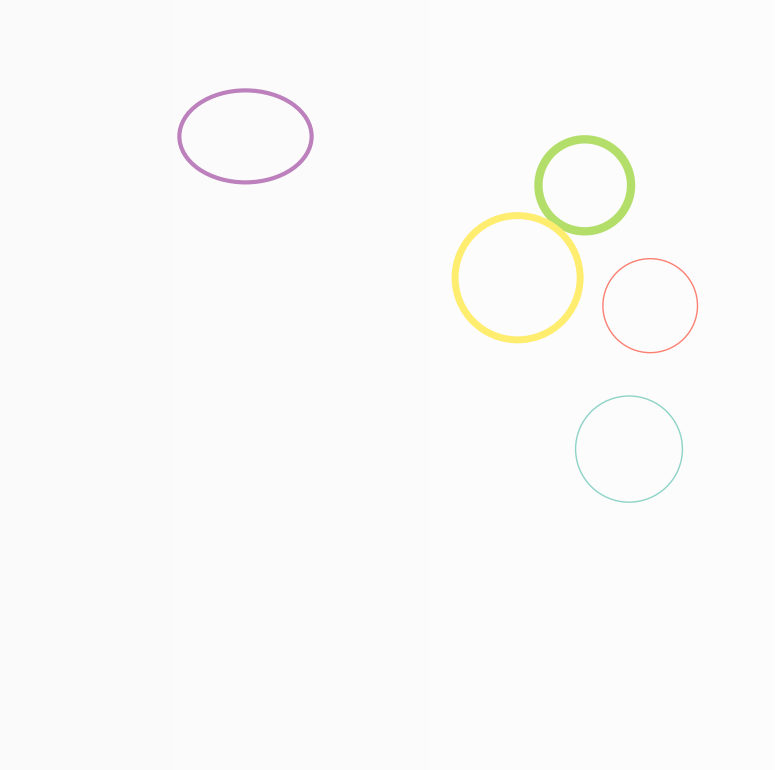[{"shape": "circle", "thickness": 0.5, "radius": 0.34, "center": [0.812, 0.417]}, {"shape": "circle", "thickness": 0.5, "radius": 0.31, "center": [0.839, 0.603]}, {"shape": "circle", "thickness": 3, "radius": 0.3, "center": [0.755, 0.759]}, {"shape": "oval", "thickness": 1.5, "radius": 0.43, "center": [0.317, 0.823]}, {"shape": "circle", "thickness": 2.5, "radius": 0.4, "center": [0.668, 0.639]}]